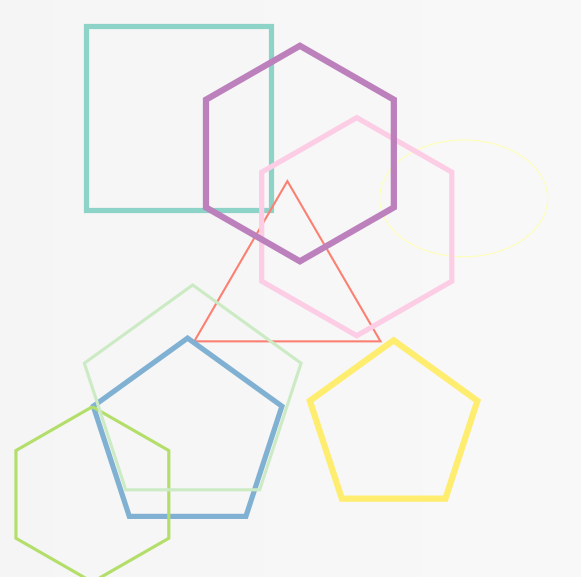[{"shape": "square", "thickness": 2.5, "radius": 0.8, "center": [0.307, 0.794]}, {"shape": "oval", "thickness": 0.5, "radius": 0.72, "center": [0.798, 0.656]}, {"shape": "triangle", "thickness": 1, "radius": 0.92, "center": [0.494, 0.501]}, {"shape": "pentagon", "thickness": 2.5, "radius": 0.85, "center": [0.323, 0.243]}, {"shape": "hexagon", "thickness": 1.5, "radius": 0.76, "center": [0.159, 0.143]}, {"shape": "hexagon", "thickness": 2.5, "radius": 0.94, "center": [0.614, 0.607]}, {"shape": "hexagon", "thickness": 3, "radius": 0.93, "center": [0.516, 0.733]}, {"shape": "pentagon", "thickness": 1.5, "radius": 0.98, "center": [0.332, 0.31]}, {"shape": "pentagon", "thickness": 3, "radius": 0.76, "center": [0.677, 0.258]}]